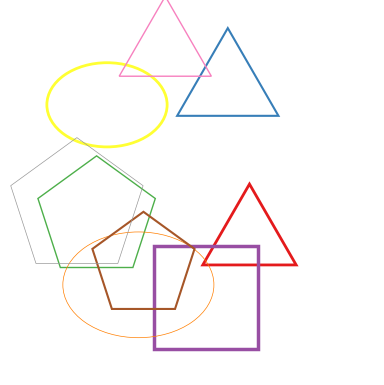[{"shape": "triangle", "thickness": 2, "radius": 0.7, "center": [0.648, 0.382]}, {"shape": "triangle", "thickness": 1.5, "radius": 0.76, "center": [0.592, 0.775]}, {"shape": "pentagon", "thickness": 1, "radius": 0.8, "center": [0.251, 0.435]}, {"shape": "square", "thickness": 2.5, "radius": 0.67, "center": [0.535, 0.227]}, {"shape": "oval", "thickness": 0.5, "radius": 0.98, "center": [0.359, 0.26]}, {"shape": "oval", "thickness": 2, "radius": 0.78, "center": [0.278, 0.728]}, {"shape": "pentagon", "thickness": 1.5, "radius": 0.7, "center": [0.373, 0.31]}, {"shape": "triangle", "thickness": 1, "radius": 0.69, "center": [0.429, 0.871]}, {"shape": "pentagon", "thickness": 0.5, "radius": 0.9, "center": [0.2, 0.462]}]